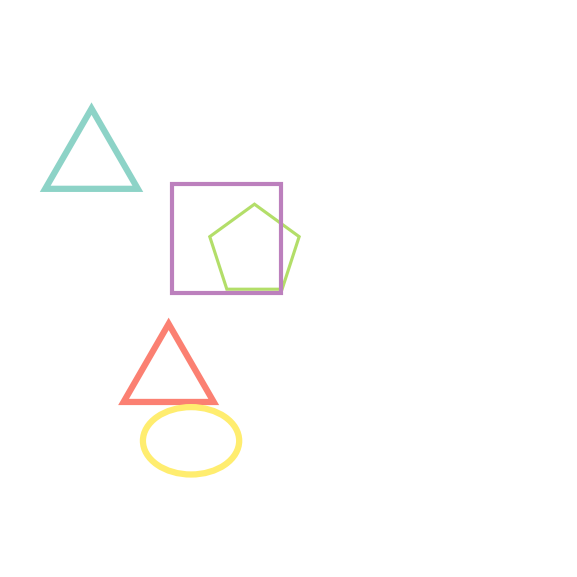[{"shape": "triangle", "thickness": 3, "radius": 0.46, "center": [0.158, 0.718]}, {"shape": "triangle", "thickness": 3, "radius": 0.45, "center": [0.292, 0.348]}, {"shape": "pentagon", "thickness": 1.5, "radius": 0.41, "center": [0.441, 0.564]}, {"shape": "square", "thickness": 2, "radius": 0.47, "center": [0.392, 0.587]}, {"shape": "oval", "thickness": 3, "radius": 0.42, "center": [0.331, 0.236]}]